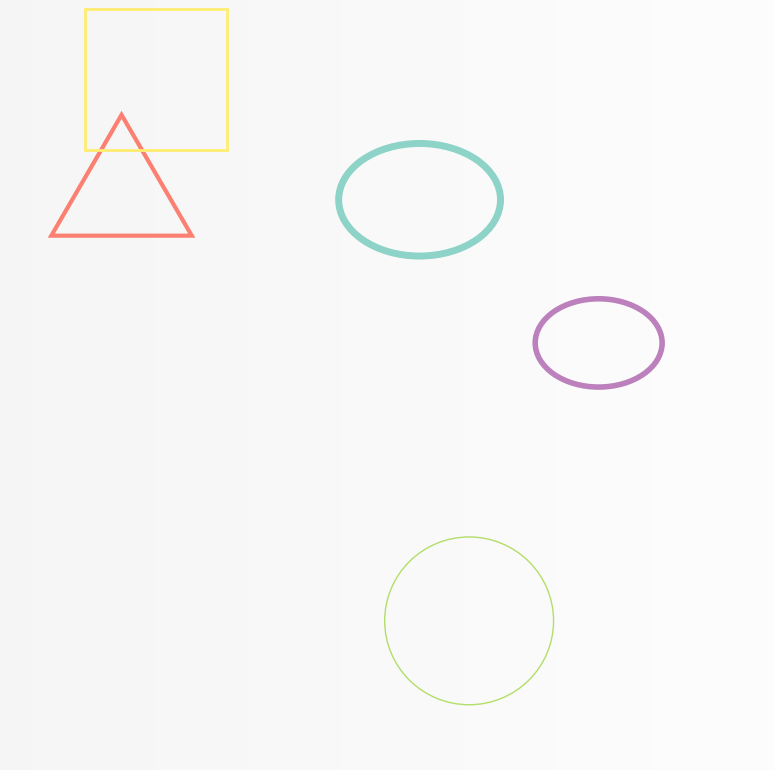[{"shape": "oval", "thickness": 2.5, "radius": 0.52, "center": [0.541, 0.741]}, {"shape": "triangle", "thickness": 1.5, "radius": 0.52, "center": [0.157, 0.746]}, {"shape": "circle", "thickness": 0.5, "radius": 0.54, "center": [0.605, 0.194]}, {"shape": "oval", "thickness": 2, "radius": 0.41, "center": [0.772, 0.555]}, {"shape": "square", "thickness": 1, "radius": 0.46, "center": [0.201, 0.897]}]